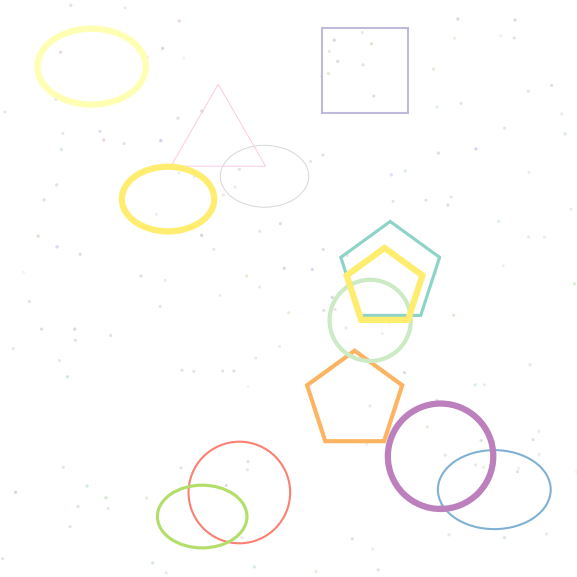[{"shape": "pentagon", "thickness": 1.5, "radius": 0.45, "center": [0.676, 0.526]}, {"shape": "oval", "thickness": 3, "radius": 0.47, "center": [0.159, 0.884]}, {"shape": "square", "thickness": 1, "radius": 0.37, "center": [0.632, 0.877]}, {"shape": "circle", "thickness": 1, "radius": 0.44, "center": [0.414, 0.146]}, {"shape": "oval", "thickness": 1, "radius": 0.49, "center": [0.856, 0.151]}, {"shape": "pentagon", "thickness": 2, "radius": 0.43, "center": [0.614, 0.305]}, {"shape": "oval", "thickness": 1.5, "radius": 0.39, "center": [0.35, 0.105]}, {"shape": "triangle", "thickness": 0.5, "radius": 0.47, "center": [0.378, 0.759]}, {"shape": "oval", "thickness": 0.5, "radius": 0.38, "center": [0.458, 0.694]}, {"shape": "circle", "thickness": 3, "radius": 0.46, "center": [0.763, 0.209]}, {"shape": "circle", "thickness": 2, "radius": 0.35, "center": [0.641, 0.444]}, {"shape": "oval", "thickness": 3, "radius": 0.4, "center": [0.291, 0.654]}, {"shape": "pentagon", "thickness": 3, "radius": 0.34, "center": [0.666, 0.501]}]